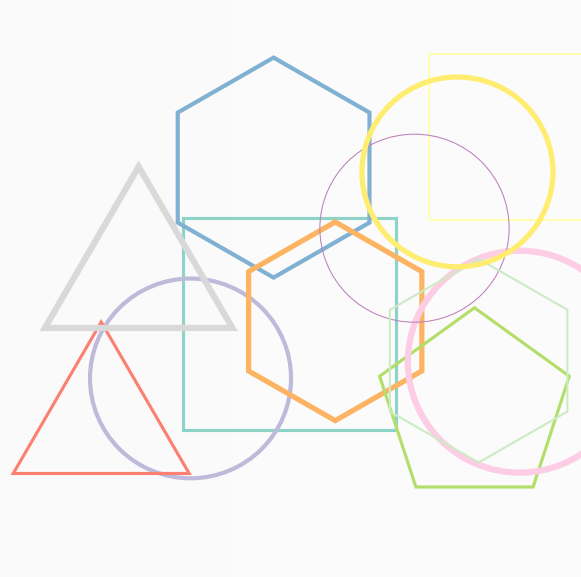[{"shape": "square", "thickness": 1.5, "radius": 0.92, "center": [0.498, 0.439]}, {"shape": "square", "thickness": 1, "radius": 0.72, "center": [0.881, 0.762]}, {"shape": "circle", "thickness": 2, "radius": 0.86, "center": [0.328, 0.344]}, {"shape": "triangle", "thickness": 1.5, "radius": 0.87, "center": [0.174, 0.267]}, {"shape": "hexagon", "thickness": 2, "radius": 0.95, "center": [0.471, 0.709]}, {"shape": "hexagon", "thickness": 2.5, "radius": 0.86, "center": [0.577, 0.443]}, {"shape": "pentagon", "thickness": 1.5, "radius": 0.86, "center": [0.816, 0.295]}, {"shape": "circle", "thickness": 3, "radius": 0.96, "center": [0.894, 0.373]}, {"shape": "triangle", "thickness": 3, "radius": 0.93, "center": [0.239, 0.524]}, {"shape": "circle", "thickness": 0.5, "radius": 0.81, "center": [0.713, 0.604]}, {"shape": "hexagon", "thickness": 1, "radius": 0.88, "center": [0.823, 0.375]}, {"shape": "circle", "thickness": 2.5, "radius": 0.82, "center": [0.787, 0.701]}]